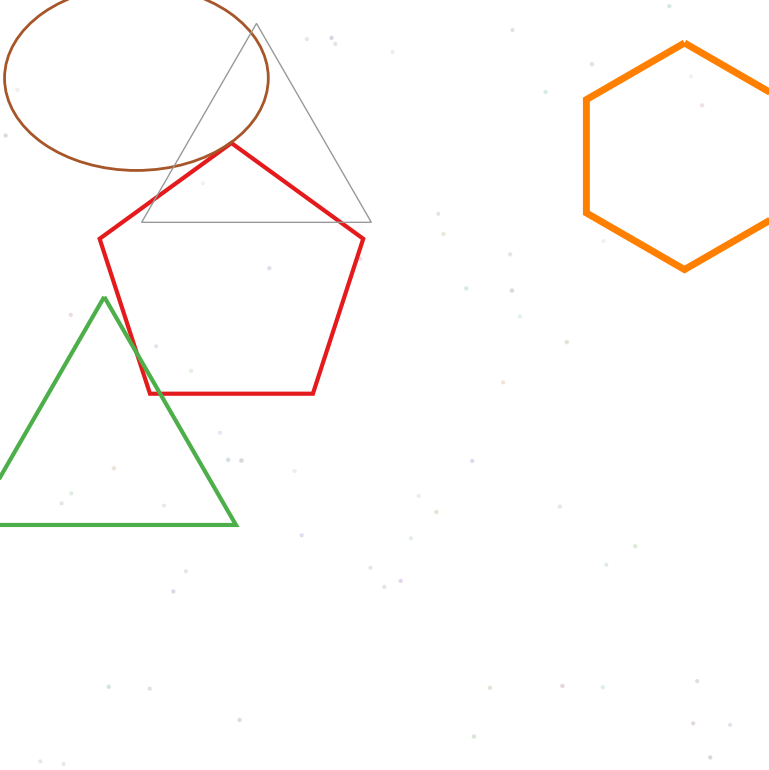[{"shape": "pentagon", "thickness": 1.5, "radius": 0.9, "center": [0.301, 0.634]}, {"shape": "triangle", "thickness": 1.5, "radius": 0.99, "center": [0.135, 0.417]}, {"shape": "hexagon", "thickness": 2.5, "radius": 0.74, "center": [0.889, 0.797]}, {"shape": "oval", "thickness": 1, "radius": 0.86, "center": [0.177, 0.899]}, {"shape": "triangle", "thickness": 0.5, "radius": 0.86, "center": [0.333, 0.797]}]